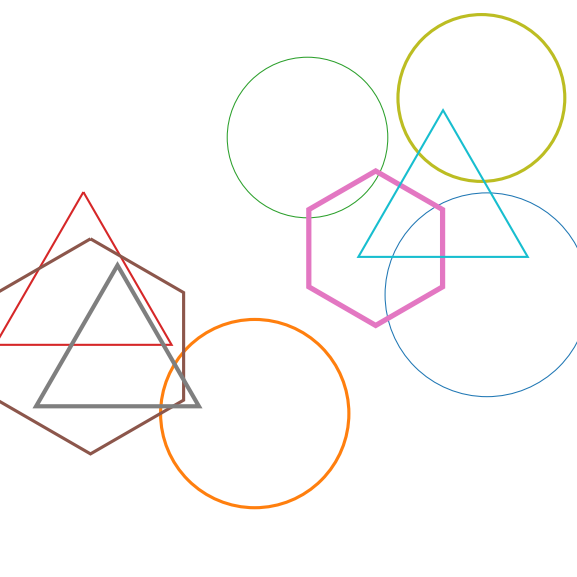[{"shape": "circle", "thickness": 0.5, "radius": 0.88, "center": [0.843, 0.489]}, {"shape": "circle", "thickness": 1.5, "radius": 0.82, "center": [0.441, 0.283]}, {"shape": "circle", "thickness": 0.5, "radius": 0.7, "center": [0.532, 0.761]}, {"shape": "triangle", "thickness": 1, "radius": 0.88, "center": [0.144, 0.49]}, {"shape": "hexagon", "thickness": 1.5, "radius": 0.93, "center": [0.157, 0.399]}, {"shape": "hexagon", "thickness": 2.5, "radius": 0.67, "center": [0.651, 0.569]}, {"shape": "triangle", "thickness": 2, "radius": 0.81, "center": [0.203, 0.377]}, {"shape": "circle", "thickness": 1.5, "radius": 0.72, "center": [0.834, 0.829]}, {"shape": "triangle", "thickness": 1, "radius": 0.85, "center": [0.767, 0.639]}]